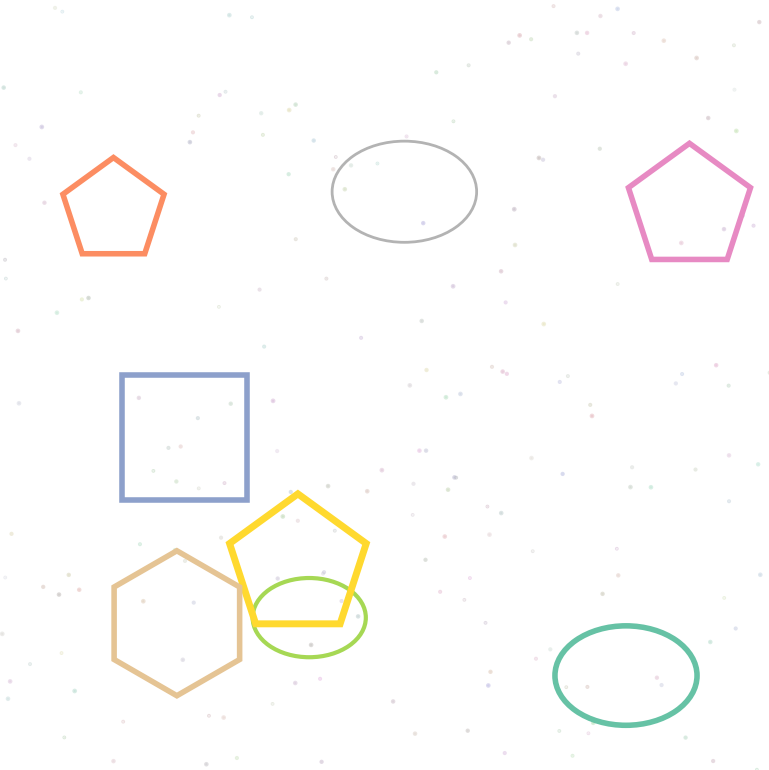[{"shape": "oval", "thickness": 2, "radius": 0.46, "center": [0.813, 0.123]}, {"shape": "pentagon", "thickness": 2, "radius": 0.35, "center": [0.147, 0.726]}, {"shape": "square", "thickness": 2, "radius": 0.4, "center": [0.239, 0.432]}, {"shape": "pentagon", "thickness": 2, "radius": 0.42, "center": [0.895, 0.73]}, {"shape": "oval", "thickness": 1.5, "radius": 0.37, "center": [0.402, 0.198]}, {"shape": "pentagon", "thickness": 2.5, "radius": 0.47, "center": [0.387, 0.265]}, {"shape": "hexagon", "thickness": 2, "radius": 0.47, "center": [0.23, 0.191]}, {"shape": "oval", "thickness": 1, "radius": 0.47, "center": [0.525, 0.751]}]